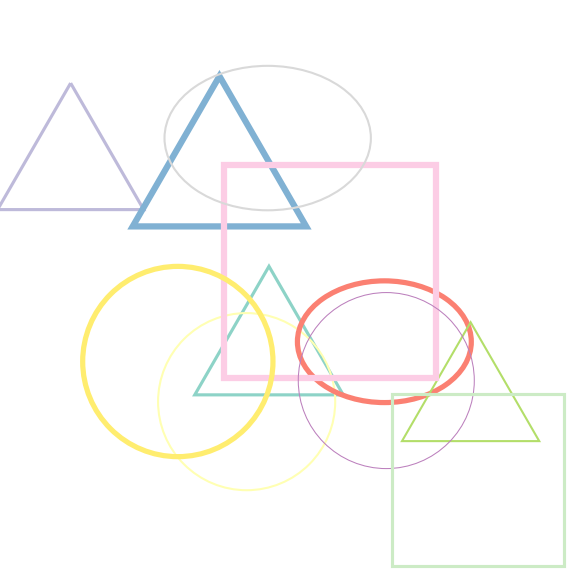[{"shape": "triangle", "thickness": 1.5, "radius": 0.74, "center": [0.466, 0.39]}, {"shape": "circle", "thickness": 1, "radius": 0.77, "center": [0.427, 0.304]}, {"shape": "triangle", "thickness": 1.5, "radius": 0.73, "center": [0.122, 0.709]}, {"shape": "oval", "thickness": 2.5, "radius": 0.75, "center": [0.666, 0.407]}, {"shape": "triangle", "thickness": 3, "radius": 0.87, "center": [0.38, 0.694]}, {"shape": "triangle", "thickness": 1, "radius": 0.69, "center": [0.815, 0.304]}, {"shape": "square", "thickness": 3, "radius": 0.92, "center": [0.571, 0.528]}, {"shape": "oval", "thickness": 1, "radius": 0.89, "center": [0.464, 0.76]}, {"shape": "circle", "thickness": 0.5, "radius": 0.76, "center": [0.669, 0.34]}, {"shape": "square", "thickness": 1.5, "radius": 0.74, "center": [0.828, 0.168]}, {"shape": "circle", "thickness": 2.5, "radius": 0.82, "center": [0.308, 0.373]}]